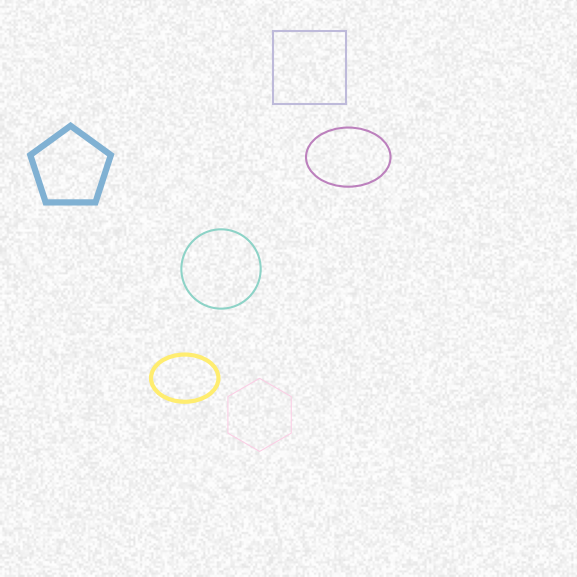[{"shape": "circle", "thickness": 1, "radius": 0.34, "center": [0.383, 0.533]}, {"shape": "square", "thickness": 1, "radius": 0.32, "center": [0.535, 0.882]}, {"shape": "pentagon", "thickness": 3, "radius": 0.37, "center": [0.122, 0.708]}, {"shape": "hexagon", "thickness": 0.5, "radius": 0.32, "center": [0.449, 0.281]}, {"shape": "oval", "thickness": 1, "radius": 0.37, "center": [0.603, 0.727]}, {"shape": "oval", "thickness": 2, "radius": 0.29, "center": [0.32, 0.344]}]